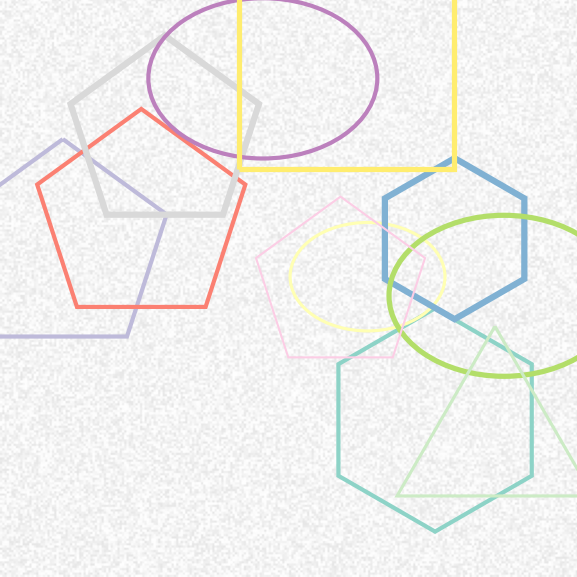[{"shape": "hexagon", "thickness": 2, "radius": 0.97, "center": [0.753, 0.272]}, {"shape": "oval", "thickness": 1.5, "radius": 0.67, "center": [0.636, 0.52]}, {"shape": "pentagon", "thickness": 2, "radius": 0.94, "center": [0.109, 0.569]}, {"shape": "pentagon", "thickness": 2, "radius": 0.95, "center": [0.245, 0.621]}, {"shape": "hexagon", "thickness": 3, "radius": 0.7, "center": [0.787, 0.586]}, {"shape": "oval", "thickness": 2.5, "radius": 1.0, "center": [0.873, 0.487]}, {"shape": "pentagon", "thickness": 1, "radius": 0.77, "center": [0.59, 0.505]}, {"shape": "pentagon", "thickness": 3, "radius": 0.86, "center": [0.285, 0.766]}, {"shape": "oval", "thickness": 2, "radius": 0.99, "center": [0.455, 0.863]}, {"shape": "triangle", "thickness": 1.5, "radius": 0.98, "center": [0.857, 0.238]}, {"shape": "square", "thickness": 2.5, "radius": 0.93, "center": [0.6, 0.893]}]